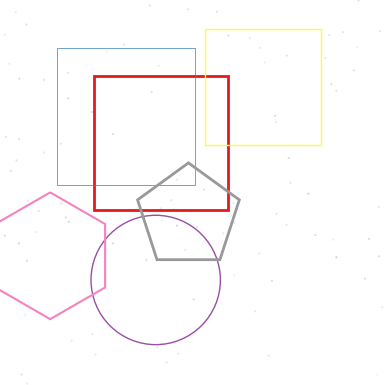[{"shape": "square", "thickness": 2, "radius": 0.87, "center": [0.418, 0.629]}, {"shape": "square", "thickness": 0.5, "radius": 0.89, "center": [0.327, 0.698]}, {"shape": "circle", "thickness": 1, "radius": 0.84, "center": [0.404, 0.273]}, {"shape": "square", "thickness": 1, "radius": 0.75, "center": [0.682, 0.775]}, {"shape": "hexagon", "thickness": 1.5, "radius": 0.82, "center": [0.13, 0.336]}, {"shape": "pentagon", "thickness": 2, "radius": 0.69, "center": [0.49, 0.438]}]